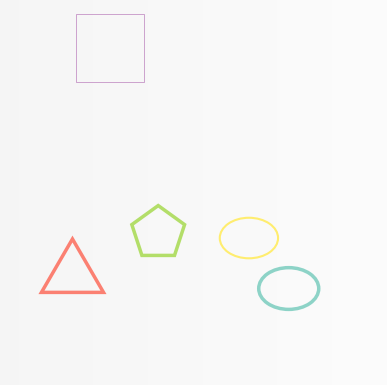[{"shape": "oval", "thickness": 2.5, "radius": 0.39, "center": [0.745, 0.251]}, {"shape": "triangle", "thickness": 2.5, "radius": 0.46, "center": [0.187, 0.287]}, {"shape": "pentagon", "thickness": 2.5, "radius": 0.36, "center": [0.408, 0.394]}, {"shape": "square", "thickness": 0.5, "radius": 0.44, "center": [0.285, 0.875]}, {"shape": "oval", "thickness": 1.5, "radius": 0.38, "center": [0.642, 0.382]}]